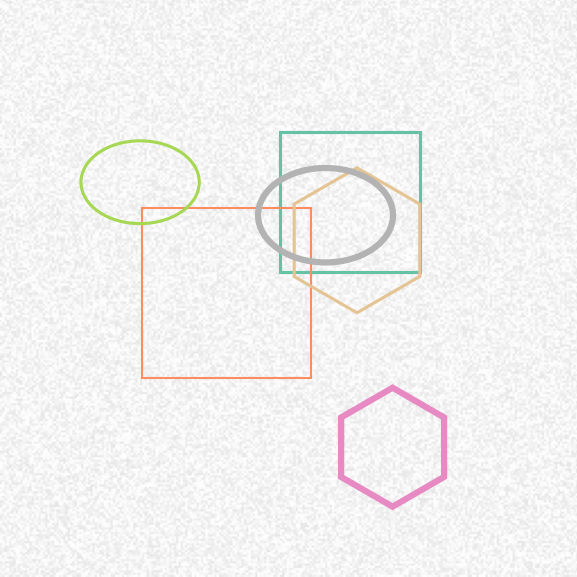[{"shape": "square", "thickness": 1.5, "radius": 0.61, "center": [0.606, 0.65]}, {"shape": "square", "thickness": 1, "radius": 0.74, "center": [0.392, 0.492]}, {"shape": "hexagon", "thickness": 3, "radius": 0.51, "center": [0.68, 0.225]}, {"shape": "oval", "thickness": 1.5, "radius": 0.51, "center": [0.243, 0.684]}, {"shape": "hexagon", "thickness": 1.5, "radius": 0.63, "center": [0.618, 0.583]}, {"shape": "oval", "thickness": 3, "radius": 0.58, "center": [0.564, 0.626]}]